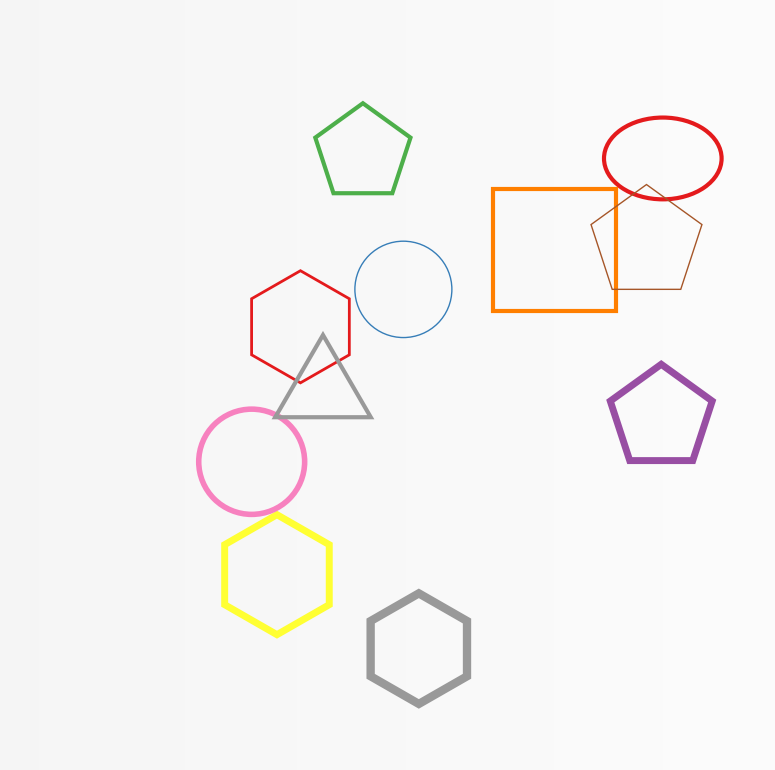[{"shape": "hexagon", "thickness": 1, "radius": 0.36, "center": [0.388, 0.576]}, {"shape": "oval", "thickness": 1.5, "radius": 0.38, "center": [0.855, 0.794]}, {"shape": "circle", "thickness": 0.5, "radius": 0.31, "center": [0.52, 0.624]}, {"shape": "pentagon", "thickness": 1.5, "radius": 0.32, "center": [0.468, 0.801]}, {"shape": "pentagon", "thickness": 2.5, "radius": 0.35, "center": [0.853, 0.458]}, {"shape": "square", "thickness": 1.5, "radius": 0.4, "center": [0.715, 0.675]}, {"shape": "hexagon", "thickness": 2.5, "radius": 0.39, "center": [0.357, 0.254]}, {"shape": "pentagon", "thickness": 0.5, "radius": 0.38, "center": [0.834, 0.685]}, {"shape": "circle", "thickness": 2, "radius": 0.34, "center": [0.325, 0.4]}, {"shape": "hexagon", "thickness": 3, "radius": 0.36, "center": [0.54, 0.158]}, {"shape": "triangle", "thickness": 1.5, "radius": 0.36, "center": [0.417, 0.494]}]